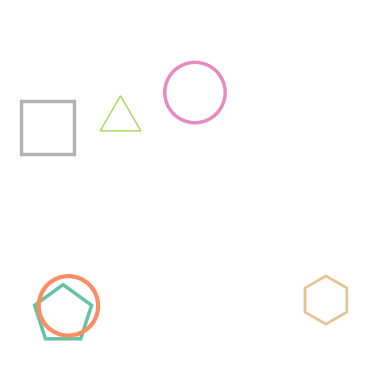[{"shape": "pentagon", "thickness": 2.5, "radius": 0.39, "center": [0.164, 0.183]}, {"shape": "circle", "thickness": 3, "radius": 0.39, "center": [0.178, 0.206]}, {"shape": "circle", "thickness": 2.5, "radius": 0.39, "center": [0.506, 0.76]}, {"shape": "triangle", "thickness": 1, "radius": 0.3, "center": [0.313, 0.69]}, {"shape": "hexagon", "thickness": 2, "radius": 0.31, "center": [0.847, 0.221]}, {"shape": "square", "thickness": 2.5, "radius": 0.34, "center": [0.123, 0.668]}]